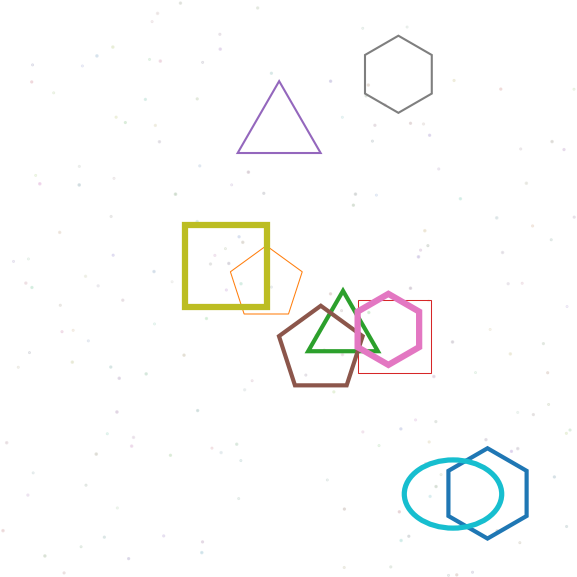[{"shape": "hexagon", "thickness": 2, "radius": 0.39, "center": [0.844, 0.145]}, {"shape": "pentagon", "thickness": 0.5, "radius": 0.33, "center": [0.461, 0.508]}, {"shape": "triangle", "thickness": 2, "radius": 0.35, "center": [0.594, 0.426]}, {"shape": "square", "thickness": 0.5, "radius": 0.31, "center": [0.683, 0.417]}, {"shape": "triangle", "thickness": 1, "radius": 0.41, "center": [0.483, 0.776]}, {"shape": "pentagon", "thickness": 2, "radius": 0.38, "center": [0.556, 0.393]}, {"shape": "hexagon", "thickness": 3, "radius": 0.31, "center": [0.673, 0.429]}, {"shape": "hexagon", "thickness": 1, "radius": 0.33, "center": [0.69, 0.871]}, {"shape": "square", "thickness": 3, "radius": 0.36, "center": [0.392, 0.539]}, {"shape": "oval", "thickness": 2.5, "radius": 0.42, "center": [0.784, 0.144]}]